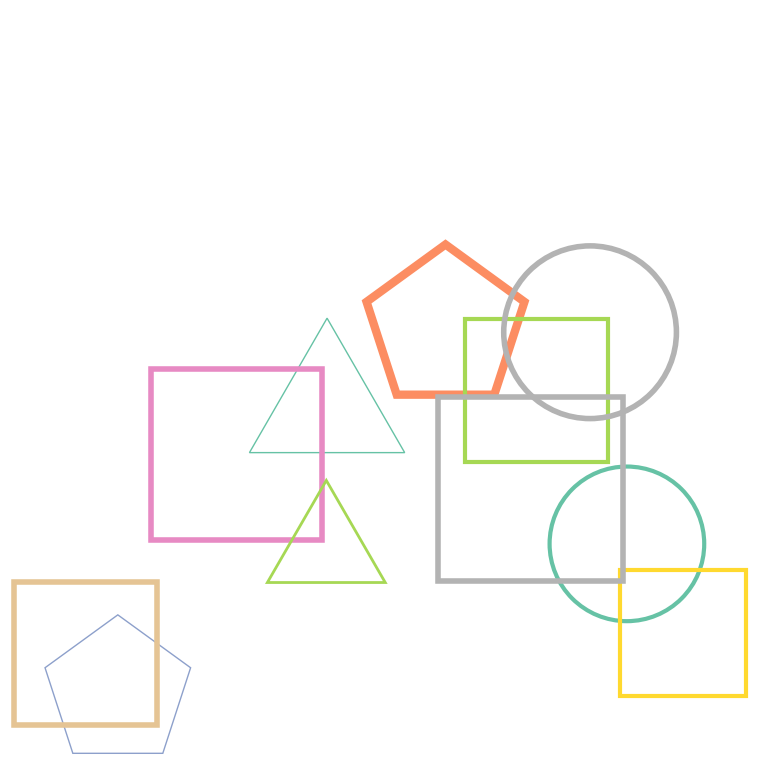[{"shape": "triangle", "thickness": 0.5, "radius": 0.58, "center": [0.425, 0.47]}, {"shape": "circle", "thickness": 1.5, "radius": 0.5, "center": [0.814, 0.294]}, {"shape": "pentagon", "thickness": 3, "radius": 0.54, "center": [0.579, 0.575]}, {"shape": "pentagon", "thickness": 0.5, "radius": 0.5, "center": [0.153, 0.102]}, {"shape": "square", "thickness": 2, "radius": 0.55, "center": [0.308, 0.41]}, {"shape": "triangle", "thickness": 1, "radius": 0.44, "center": [0.424, 0.288]}, {"shape": "square", "thickness": 1.5, "radius": 0.46, "center": [0.697, 0.493]}, {"shape": "square", "thickness": 1.5, "radius": 0.41, "center": [0.887, 0.178]}, {"shape": "square", "thickness": 2, "radius": 0.46, "center": [0.111, 0.151]}, {"shape": "circle", "thickness": 2, "radius": 0.56, "center": [0.766, 0.569]}, {"shape": "square", "thickness": 2, "radius": 0.6, "center": [0.689, 0.365]}]